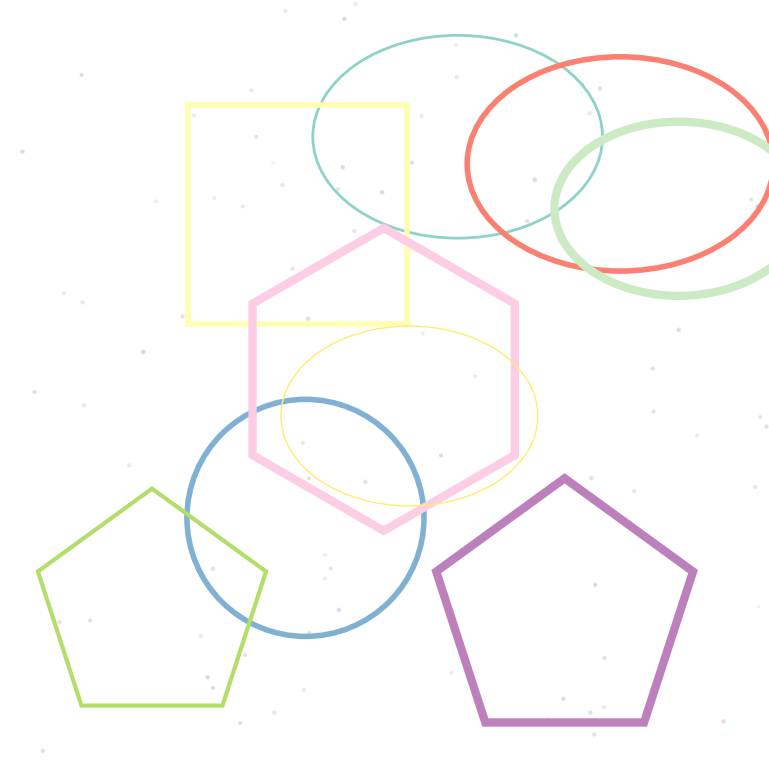[{"shape": "oval", "thickness": 1, "radius": 0.94, "center": [0.594, 0.822]}, {"shape": "square", "thickness": 2, "radius": 0.71, "center": [0.387, 0.721]}, {"shape": "oval", "thickness": 2, "radius": 0.99, "center": [0.805, 0.787]}, {"shape": "circle", "thickness": 2, "radius": 0.77, "center": [0.397, 0.327]}, {"shape": "pentagon", "thickness": 1.5, "radius": 0.78, "center": [0.197, 0.21]}, {"shape": "hexagon", "thickness": 3, "radius": 0.98, "center": [0.498, 0.507]}, {"shape": "pentagon", "thickness": 3, "radius": 0.88, "center": [0.733, 0.204]}, {"shape": "oval", "thickness": 3, "radius": 0.81, "center": [0.882, 0.729]}, {"shape": "oval", "thickness": 0.5, "radius": 0.83, "center": [0.532, 0.46]}]